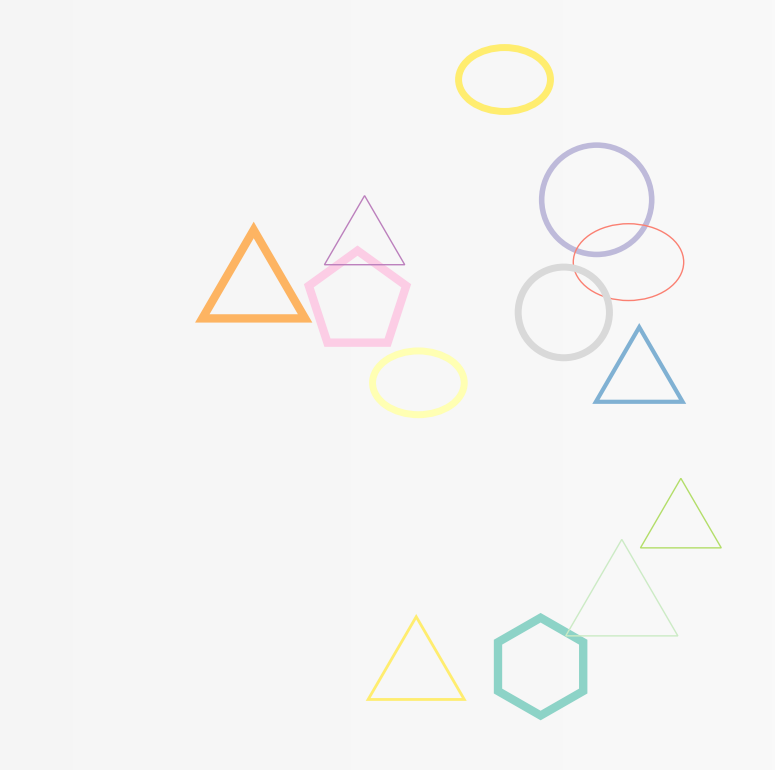[{"shape": "hexagon", "thickness": 3, "radius": 0.32, "center": [0.698, 0.134]}, {"shape": "oval", "thickness": 2.5, "radius": 0.3, "center": [0.54, 0.503]}, {"shape": "circle", "thickness": 2, "radius": 0.35, "center": [0.77, 0.741]}, {"shape": "oval", "thickness": 0.5, "radius": 0.36, "center": [0.811, 0.66]}, {"shape": "triangle", "thickness": 1.5, "radius": 0.32, "center": [0.825, 0.511]}, {"shape": "triangle", "thickness": 3, "radius": 0.38, "center": [0.327, 0.625]}, {"shape": "triangle", "thickness": 0.5, "radius": 0.3, "center": [0.879, 0.319]}, {"shape": "pentagon", "thickness": 3, "radius": 0.33, "center": [0.461, 0.608]}, {"shape": "circle", "thickness": 2.5, "radius": 0.29, "center": [0.727, 0.594]}, {"shape": "triangle", "thickness": 0.5, "radius": 0.3, "center": [0.47, 0.686]}, {"shape": "triangle", "thickness": 0.5, "radius": 0.42, "center": [0.802, 0.216]}, {"shape": "oval", "thickness": 2.5, "radius": 0.3, "center": [0.651, 0.897]}, {"shape": "triangle", "thickness": 1, "radius": 0.36, "center": [0.537, 0.127]}]